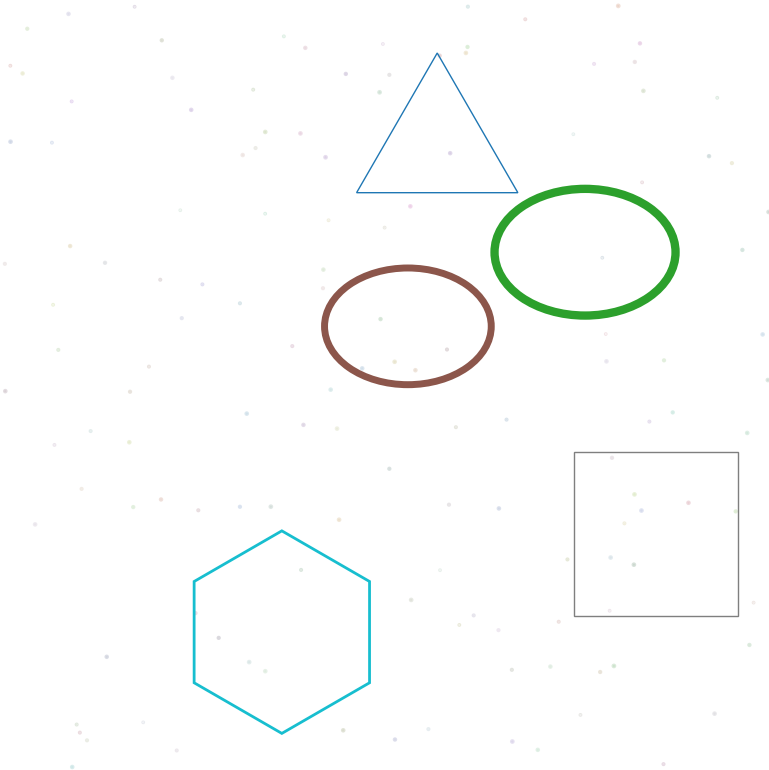[{"shape": "triangle", "thickness": 0.5, "radius": 0.6, "center": [0.568, 0.81]}, {"shape": "oval", "thickness": 3, "radius": 0.59, "center": [0.76, 0.672]}, {"shape": "oval", "thickness": 2.5, "radius": 0.54, "center": [0.53, 0.576]}, {"shape": "square", "thickness": 0.5, "radius": 0.53, "center": [0.852, 0.307]}, {"shape": "hexagon", "thickness": 1, "radius": 0.66, "center": [0.366, 0.179]}]